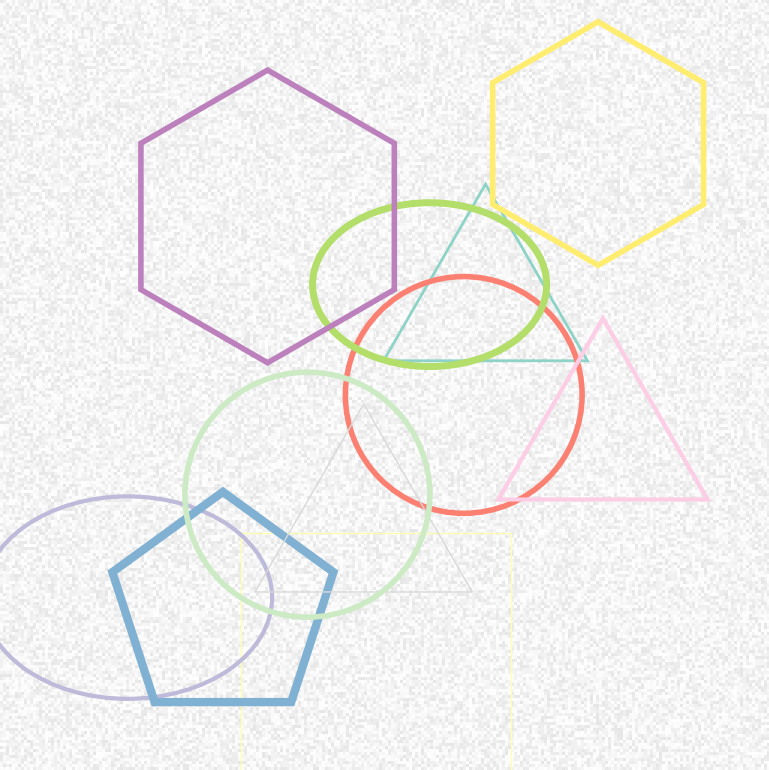[{"shape": "triangle", "thickness": 1, "radius": 0.76, "center": [0.63, 0.608]}, {"shape": "square", "thickness": 0.5, "radius": 0.88, "center": [0.488, 0.133]}, {"shape": "oval", "thickness": 1.5, "radius": 0.94, "center": [0.166, 0.224]}, {"shape": "circle", "thickness": 2, "radius": 0.77, "center": [0.602, 0.487]}, {"shape": "pentagon", "thickness": 3, "radius": 0.75, "center": [0.289, 0.21]}, {"shape": "oval", "thickness": 2.5, "radius": 0.76, "center": [0.558, 0.63]}, {"shape": "triangle", "thickness": 1.5, "radius": 0.78, "center": [0.783, 0.43]}, {"shape": "triangle", "thickness": 0.5, "radius": 0.81, "center": [0.472, 0.313]}, {"shape": "hexagon", "thickness": 2, "radius": 0.95, "center": [0.348, 0.719]}, {"shape": "circle", "thickness": 2, "radius": 0.8, "center": [0.399, 0.358]}, {"shape": "hexagon", "thickness": 2, "radius": 0.79, "center": [0.777, 0.814]}]